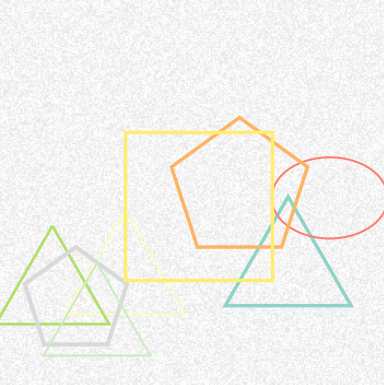[{"shape": "triangle", "thickness": 2.5, "radius": 0.94, "center": [0.749, 0.3]}, {"shape": "triangle", "thickness": 1, "radius": 0.9, "center": [0.324, 0.273]}, {"shape": "oval", "thickness": 1.5, "radius": 0.75, "center": [0.856, 0.486]}, {"shape": "pentagon", "thickness": 2.5, "radius": 0.93, "center": [0.622, 0.509]}, {"shape": "triangle", "thickness": 2, "radius": 0.85, "center": [0.136, 0.243]}, {"shape": "pentagon", "thickness": 3, "radius": 0.7, "center": [0.197, 0.219]}, {"shape": "triangle", "thickness": 1.5, "radius": 0.8, "center": [0.252, 0.156]}, {"shape": "square", "thickness": 2.5, "radius": 0.96, "center": [0.516, 0.464]}]